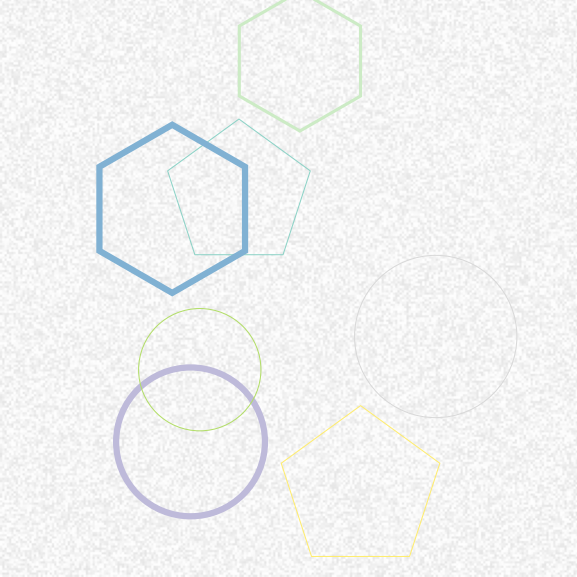[{"shape": "pentagon", "thickness": 0.5, "radius": 0.65, "center": [0.414, 0.663]}, {"shape": "circle", "thickness": 3, "radius": 0.64, "center": [0.33, 0.234]}, {"shape": "hexagon", "thickness": 3, "radius": 0.73, "center": [0.298, 0.638]}, {"shape": "circle", "thickness": 0.5, "radius": 0.53, "center": [0.346, 0.359]}, {"shape": "circle", "thickness": 0.5, "radius": 0.7, "center": [0.755, 0.416]}, {"shape": "hexagon", "thickness": 1.5, "radius": 0.61, "center": [0.519, 0.893]}, {"shape": "pentagon", "thickness": 0.5, "radius": 0.72, "center": [0.624, 0.152]}]